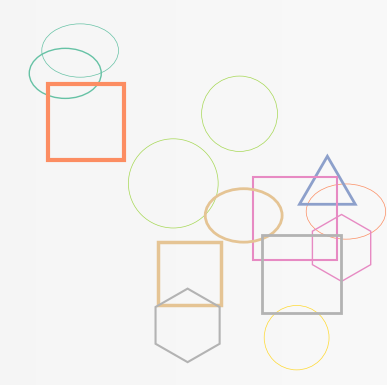[{"shape": "oval", "thickness": 0.5, "radius": 0.49, "center": [0.207, 0.869]}, {"shape": "oval", "thickness": 1, "radius": 0.46, "center": [0.168, 0.809]}, {"shape": "oval", "thickness": 0.5, "radius": 0.51, "center": [0.893, 0.451]}, {"shape": "square", "thickness": 3, "radius": 0.49, "center": [0.221, 0.682]}, {"shape": "triangle", "thickness": 2, "radius": 0.42, "center": [0.845, 0.511]}, {"shape": "square", "thickness": 1.5, "radius": 0.54, "center": [0.761, 0.432]}, {"shape": "hexagon", "thickness": 1, "radius": 0.43, "center": [0.881, 0.356]}, {"shape": "circle", "thickness": 0.5, "radius": 0.49, "center": [0.618, 0.705]}, {"shape": "circle", "thickness": 0.5, "radius": 0.58, "center": [0.447, 0.524]}, {"shape": "circle", "thickness": 0.5, "radius": 0.42, "center": [0.765, 0.123]}, {"shape": "square", "thickness": 2.5, "radius": 0.41, "center": [0.489, 0.29]}, {"shape": "oval", "thickness": 2, "radius": 0.5, "center": [0.629, 0.44]}, {"shape": "hexagon", "thickness": 1.5, "radius": 0.48, "center": [0.484, 0.155]}, {"shape": "square", "thickness": 2, "radius": 0.51, "center": [0.778, 0.288]}]